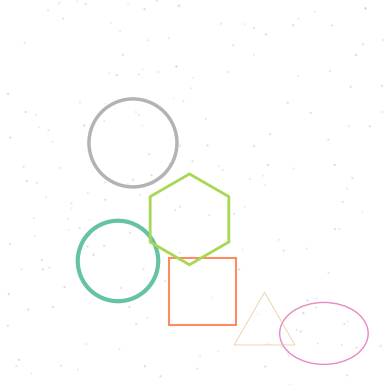[{"shape": "circle", "thickness": 3, "radius": 0.52, "center": [0.306, 0.322]}, {"shape": "square", "thickness": 1.5, "radius": 0.44, "center": [0.526, 0.243]}, {"shape": "oval", "thickness": 1, "radius": 0.57, "center": [0.841, 0.134]}, {"shape": "hexagon", "thickness": 2, "radius": 0.59, "center": [0.492, 0.43]}, {"shape": "triangle", "thickness": 0.5, "radius": 0.46, "center": [0.687, 0.15]}, {"shape": "circle", "thickness": 2.5, "radius": 0.57, "center": [0.345, 0.629]}]